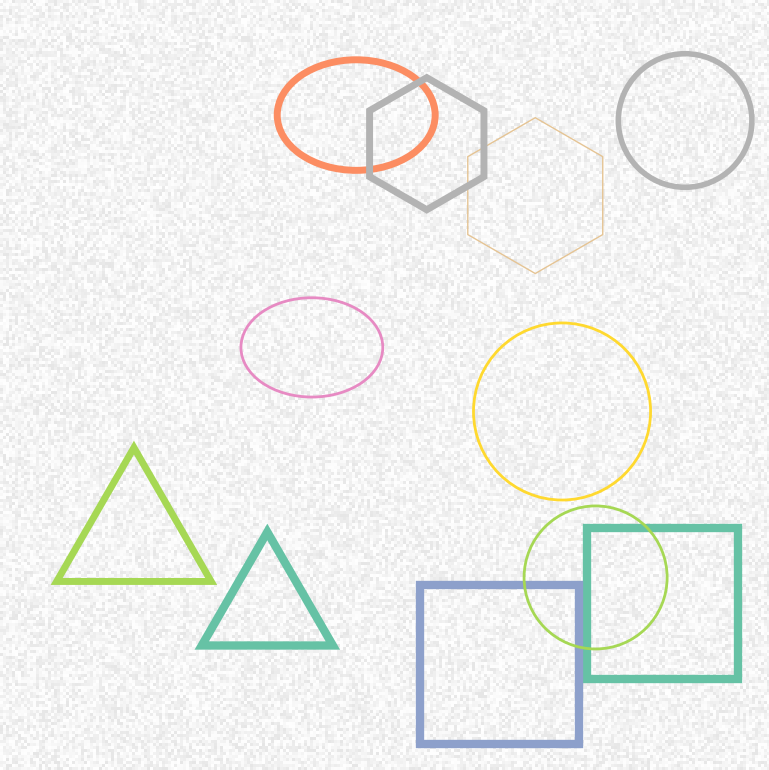[{"shape": "triangle", "thickness": 3, "radius": 0.49, "center": [0.347, 0.211]}, {"shape": "square", "thickness": 3, "radius": 0.49, "center": [0.861, 0.216]}, {"shape": "oval", "thickness": 2.5, "radius": 0.51, "center": [0.463, 0.851]}, {"shape": "square", "thickness": 3, "radius": 0.52, "center": [0.649, 0.137]}, {"shape": "oval", "thickness": 1, "radius": 0.46, "center": [0.405, 0.549]}, {"shape": "triangle", "thickness": 2.5, "radius": 0.58, "center": [0.174, 0.303]}, {"shape": "circle", "thickness": 1, "radius": 0.46, "center": [0.774, 0.25]}, {"shape": "circle", "thickness": 1, "radius": 0.57, "center": [0.73, 0.466]}, {"shape": "hexagon", "thickness": 0.5, "radius": 0.51, "center": [0.695, 0.746]}, {"shape": "circle", "thickness": 2, "radius": 0.43, "center": [0.89, 0.844]}, {"shape": "hexagon", "thickness": 2.5, "radius": 0.43, "center": [0.554, 0.813]}]